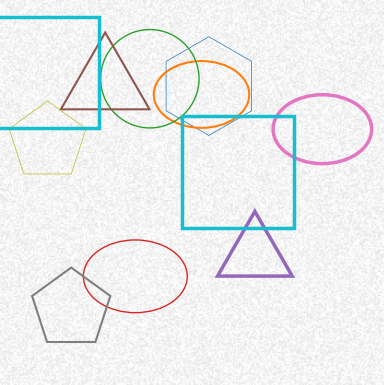[{"shape": "hexagon", "thickness": 0.5, "radius": 0.64, "center": [0.543, 0.776]}, {"shape": "oval", "thickness": 1.5, "radius": 0.62, "center": [0.523, 0.755]}, {"shape": "circle", "thickness": 1, "radius": 0.64, "center": [0.389, 0.796]}, {"shape": "oval", "thickness": 1, "radius": 0.67, "center": [0.351, 0.282]}, {"shape": "triangle", "thickness": 2.5, "radius": 0.56, "center": [0.662, 0.339]}, {"shape": "triangle", "thickness": 1.5, "radius": 0.66, "center": [0.273, 0.783]}, {"shape": "oval", "thickness": 2.5, "radius": 0.64, "center": [0.837, 0.664]}, {"shape": "pentagon", "thickness": 1.5, "radius": 0.53, "center": [0.185, 0.198]}, {"shape": "pentagon", "thickness": 0.5, "radius": 0.52, "center": [0.124, 0.633]}, {"shape": "square", "thickness": 2.5, "radius": 0.73, "center": [0.619, 0.554]}, {"shape": "square", "thickness": 2.5, "radius": 0.72, "center": [0.112, 0.812]}]